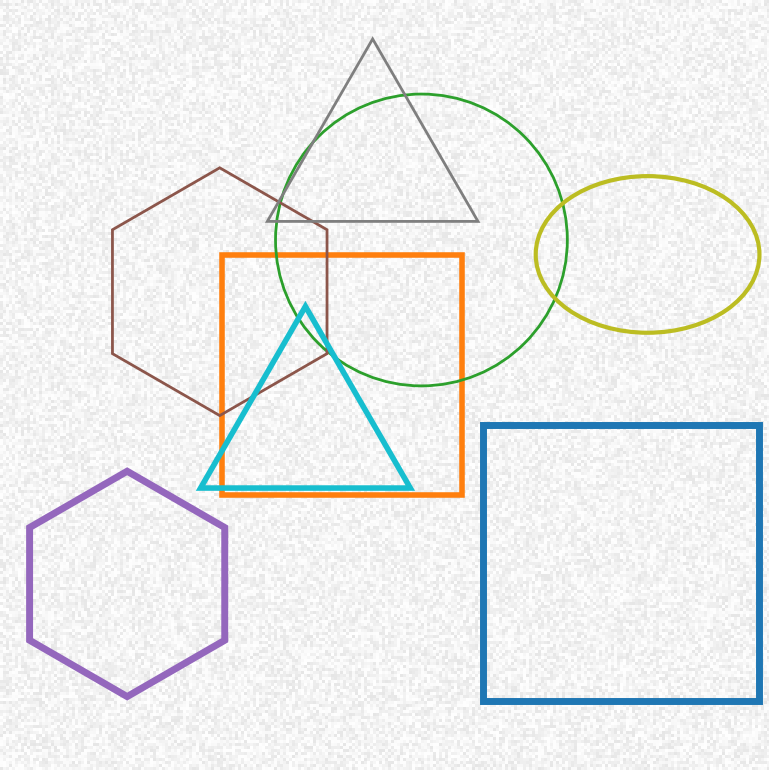[{"shape": "square", "thickness": 2.5, "radius": 0.9, "center": [0.807, 0.269]}, {"shape": "square", "thickness": 2, "radius": 0.78, "center": [0.444, 0.513]}, {"shape": "circle", "thickness": 1, "radius": 0.95, "center": [0.547, 0.688]}, {"shape": "hexagon", "thickness": 2.5, "radius": 0.73, "center": [0.165, 0.242]}, {"shape": "hexagon", "thickness": 1, "radius": 0.8, "center": [0.285, 0.621]}, {"shape": "triangle", "thickness": 1, "radius": 0.79, "center": [0.484, 0.791]}, {"shape": "oval", "thickness": 1.5, "radius": 0.73, "center": [0.841, 0.67]}, {"shape": "triangle", "thickness": 2, "radius": 0.79, "center": [0.397, 0.445]}]